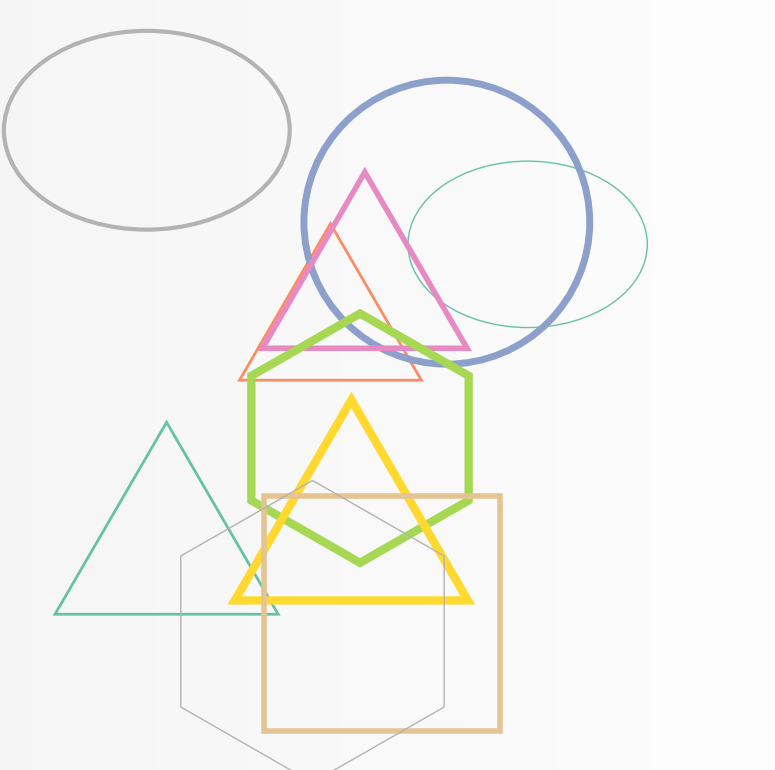[{"shape": "oval", "thickness": 0.5, "radius": 0.77, "center": [0.681, 0.683]}, {"shape": "triangle", "thickness": 1, "radius": 0.83, "center": [0.215, 0.285]}, {"shape": "triangle", "thickness": 1, "radius": 0.68, "center": [0.426, 0.574]}, {"shape": "circle", "thickness": 2.5, "radius": 0.92, "center": [0.577, 0.711]}, {"shape": "triangle", "thickness": 2, "radius": 0.76, "center": [0.471, 0.624]}, {"shape": "hexagon", "thickness": 3, "radius": 0.81, "center": [0.465, 0.431]}, {"shape": "triangle", "thickness": 3, "radius": 0.87, "center": [0.453, 0.307]}, {"shape": "square", "thickness": 2, "radius": 0.76, "center": [0.493, 0.203]}, {"shape": "hexagon", "thickness": 0.5, "radius": 0.98, "center": [0.403, 0.18]}, {"shape": "oval", "thickness": 1.5, "radius": 0.92, "center": [0.189, 0.831]}]